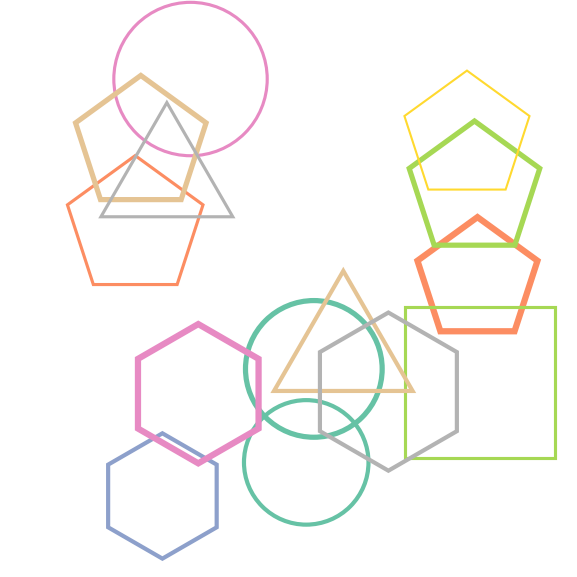[{"shape": "circle", "thickness": 2, "radius": 0.54, "center": [0.53, 0.198]}, {"shape": "circle", "thickness": 2.5, "radius": 0.59, "center": [0.543, 0.36]}, {"shape": "pentagon", "thickness": 3, "radius": 0.55, "center": [0.827, 0.514]}, {"shape": "pentagon", "thickness": 1.5, "radius": 0.62, "center": [0.234, 0.606]}, {"shape": "hexagon", "thickness": 2, "radius": 0.54, "center": [0.281, 0.14]}, {"shape": "circle", "thickness": 1.5, "radius": 0.66, "center": [0.33, 0.862]}, {"shape": "hexagon", "thickness": 3, "radius": 0.6, "center": [0.343, 0.317]}, {"shape": "square", "thickness": 1.5, "radius": 0.65, "center": [0.831, 0.337]}, {"shape": "pentagon", "thickness": 2.5, "radius": 0.59, "center": [0.822, 0.671]}, {"shape": "pentagon", "thickness": 1, "radius": 0.57, "center": [0.809, 0.763]}, {"shape": "pentagon", "thickness": 2.5, "radius": 0.59, "center": [0.244, 0.75]}, {"shape": "triangle", "thickness": 2, "radius": 0.69, "center": [0.594, 0.391]}, {"shape": "hexagon", "thickness": 2, "radius": 0.68, "center": [0.673, 0.321]}, {"shape": "triangle", "thickness": 1.5, "radius": 0.66, "center": [0.289, 0.69]}]